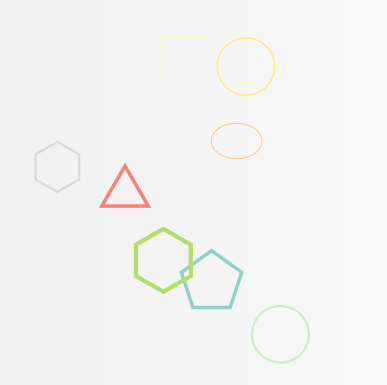[{"shape": "pentagon", "thickness": 2.5, "radius": 0.41, "center": [0.546, 0.267]}, {"shape": "square", "thickness": 0.5, "radius": 0.29, "center": [0.475, 0.848]}, {"shape": "triangle", "thickness": 2.5, "radius": 0.35, "center": [0.323, 0.499]}, {"shape": "oval", "thickness": 0.5, "radius": 0.33, "center": [0.611, 0.634]}, {"shape": "hexagon", "thickness": 3, "radius": 0.41, "center": [0.422, 0.324]}, {"shape": "hexagon", "thickness": 1.5, "radius": 0.33, "center": [0.148, 0.567]}, {"shape": "circle", "thickness": 1.5, "radius": 0.37, "center": [0.724, 0.132]}, {"shape": "circle", "thickness": 1, "radius": 0.37, "center": [0.635, 0.827]}]